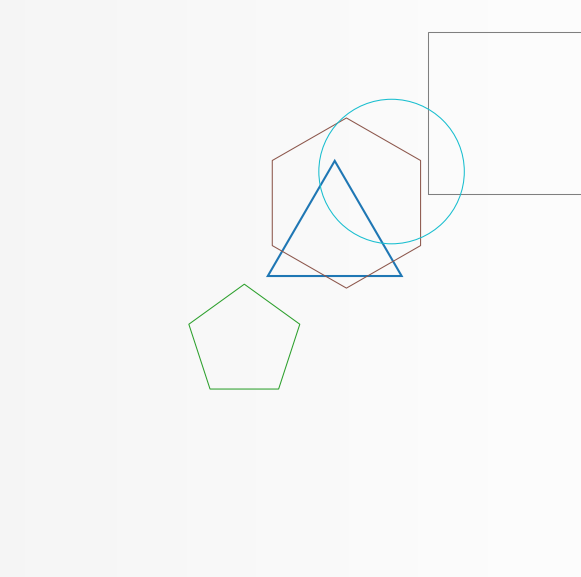[{"shape": "triangle", "thickness": 1, "radius": 0.66, "center": [0.576, 0.588]}, {"shape": "pentagon", "thickness": 0.5, "radius": 0.5, "center": [0.42, 0.407]}, {"shape": "hexagon", "thickness": 0.5, "radius": 0.74, "center": [0.596, 0.648]}, {"shape": "square", "thickness": 0.5, "radius": 0.7, "center": [0.876, 0.803]}, {"shape": "circle", "thickness": 0.5, "radius": 0.63, "center": [0.674, 0.702]}]